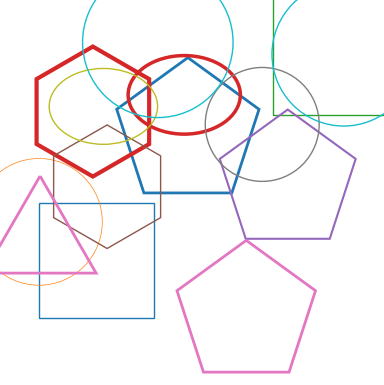[{"shape": "pentagon", "thickness": 2, "radius": 0.97, "center": [0.488, 0.656]}, {"shape": "square", "thickness": 1, "radius": 0.75, "center": [0.251, 0.323]}, {"shape": "circle", "thickness": 0.5, "radius": 0.82, "center": [0.101, 0.424]}, {"shape": "square", "thickness": 1, "radius": 0.8, "center": [0.869, 0.861]}, {"shape": "hexagon", "thickness": 3, "radius": 0.84, "center": [0.241, 0.71]}, {"shape": "oval", "thickness": 2.5, "radius": 0.73, "center": [0.479, 0.754]}, {"shape": "pentagon", "thickness": 1.5, "radius": 0.93, "center": [0.747, 0.53]}, {"shape": "hexagon", "thickness": 1, "radius": 0.8, "center": [0.278, 0.515]}, {"shape": "pentagon", "thickness": 2, "radius": 0.95, "center": [0.64, 0.186]}, {"shape": "triangle", "thickness": 2, "radius": 0.84, "center": [0.104, 0.375]}, {"shape": "circle", "thickness": 1, "radius": 0.74, "center": [0.681, 0.677]}, {"shape": "oval", "thickness": 1, "radius": 0.7, "center": [0.269, 0.724]}, {"shape": "circle", "thickness": 1, "radius": 0.93, "center": [0.893, 0.859]}, {"shape": "circle", "thickness": 1, "radius": 0.98, "center": [0.41, 0.89]}]